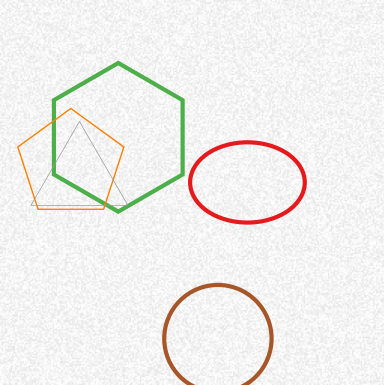[{"shape": "oval", "thickness": 3, "radius": 0.74, "center": [0.643, 0.526]}, {"shape": "hexagon", "thickness": 3, "radius": 0.97, "center": [0.307, 0.643]}, {"shape": "pentagon", "thickness": 1, "radius": 0.72, "center": [0.184, 0.573]}, {"shape": "circle", "thickness": 3, "radius": 0.7, "center": [0.566, 0.12]}, {"shape": "triangle", "thickness": 0.5, "radius": 0.73, "center": [0.206, 0.539]}]